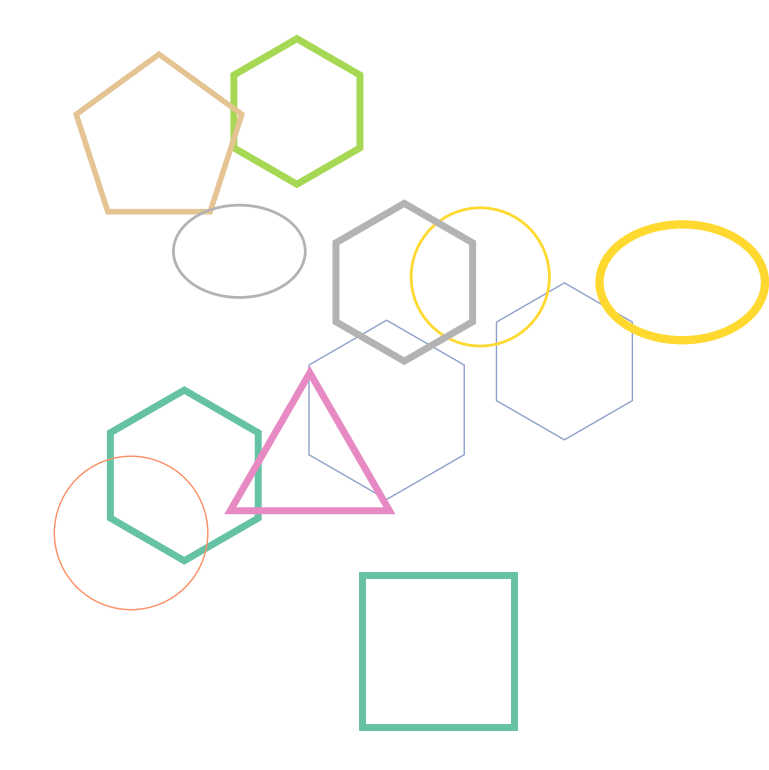[{"shape": "hexagon", "thickness": 2.5, "radius": 0.55, "center": [0.239, 0.383]}, {"shape": "square", "thickness": 2.5, "radius": 0.49, "center": [0.569, 0.155]}, {"shape": "circle", "thickness": 0.5, "radius": 0.5, "center": [0.17, 0.308]}, {"shape": "hexagon", "thickness": 0.5, "radius": 0.58, "center": [0.502, 0.468]}, {"shape": "hexagon", "thickness": 0.5, "radius": 0.51, "center": [0.733, 0.531]}, {"shape": "triangle", "thickness": 2.5, "radius": 0.6, "center": [0.402, 0.396]}, {"shape": "hexagon", "thickness": 2.5, "radius": 0.47, "center": [0.386, 0.855]}, {"shape": "circle", "thickness": 1, "radius": 0.45, "center": [0.624, 0.64]}, {"shape": "oval", "thickness": 3, "radius": 0.54, "center": [0.886, 0.633]}, {"shape": "pentagon", "thickness": 2, "radius": 0.57, "center": [0.206, 0.817]}, {"shape": "oval", "thickness": 1, "radius": 0.43, "center": [0.311, 0.674]}, {"shape": "hexagon", "thickness": 2.5, "radius": 0.51, "center": [0.525, 0.633]}]